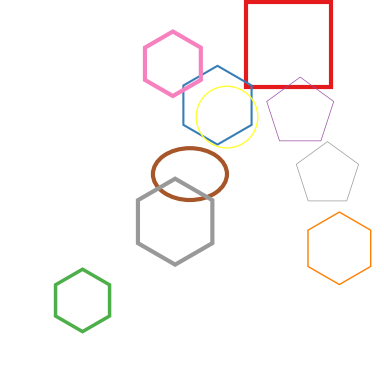[{"shape": "square", "thickness": 3, "radius": 0.55, "center": [0.75, 0.884]}, {"shape": "hexagon", "thickness": 1.5, "radius": 0.51, "center": [0.565, 0.727]}, {"shape": "hexagon", "thickness": 2.5, "radius": 0.4, "center": [0.214, 0.22]}, {"shape": "pentagon", "thickness": 0.5, "radius": 0.46, "center": [0.78, 0.708]}, {"shape": "hexagon", "thickness": 1, "radius": 0.47, "center": [0.881, 0.355]}, {"shape": "circle", "thickness": 1, "radius": 0.4, "center": [0.59, 0.696]}, {"shape": "oval", "thickness": 3, "radius": 0.48, "center": [0.493, 0.548]}, {"shape": "hexagon", "thickness": 3, "radius": 0.42, "center": [0.449, 0.834]}, {"shape": "pentagon", "thickness": 0.5, "radius": 0.43, "center": [0.851, 0.547]}, {"shape": "hexagon", "thickness": 3, "radius": 0.56, "center": [0.455, 0.424]}]